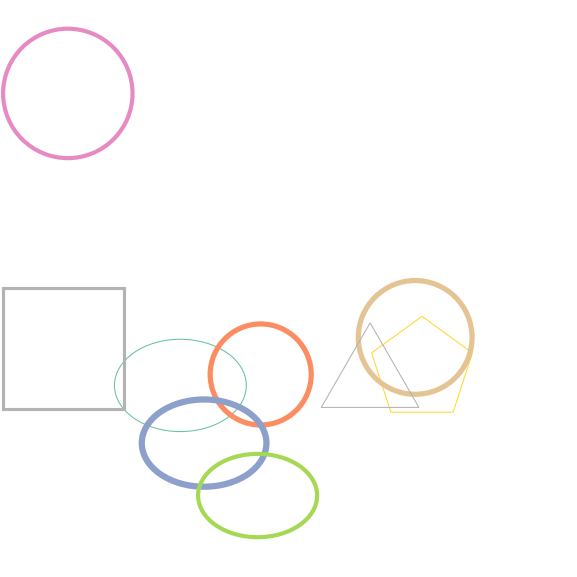[{"shape": "oval", "thickness": 0.5, "radius": 0.57, "center": [0.312, 0.332]}, {"shape": "circle", "thickness": 2.5, "radius": 0.44, "center": [0.451, 0.351]}, {"shape": "oval", "thickness": 3, "radius": 0.54, "center": [0.353, 0.232]}, {"shape": "circle", "thickness": 2, "radius": 0.56, "center": [0.117, 0.837]}, {"shape": "oval", "thickness": 2, "radius": 0.52, "center": [0.446, 0.141]}, {"shape": "pentagon", "thickness": 0.5, "radius": 0.46, "center": [0.731, 0.36]}, {"shape": "circle", "thickness": 2.5, "radius": 0.49, "center": [0.719, 0.415]}, {"shape": "triangle", "thickness": 0.5, "radius": 0.49, "center": [0.641, 0.342]}, {"shape": "square", "thickness": 1.5, "radius": 0.53, "center": [0.11, 0.396]}]